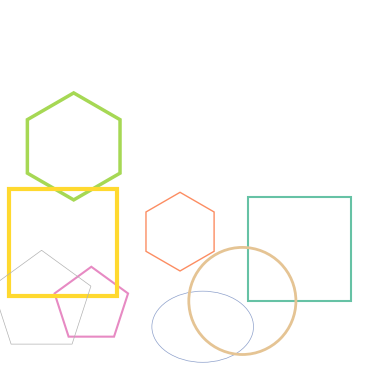[{"shape": "square", "thickness": 1.5, "radius": 0.67, "center": [0.778, 0.353]}, {"shape": "hexagon", "thickness": 1, "radius": 0.51, "center": [0.468, 0.398]}, {"shape": "oval", "thickness": 0.5, "radius": 0.66, "center": [0.526, 0.151]}, {"shape": "pentagon", "thickness": 1.5, "radius": 0.5, "center": [0.237, 0.207]}, {"shape": "hexagon", "thickness": 2.5, "radius": 0.69, "center": [0.191, 0.62]}, {"shape": "square", "thickness": 3, "radius": 0.7, "center": [0.164, 0.371]}, {"shape": "circle", "thickness": 2, "radius": 0.7, "center": [0.629, 0.218]}, {"shape": "pentagon", "thickness": 0.5, "radius": 0.67, "center": [0.108, 0.215]}]